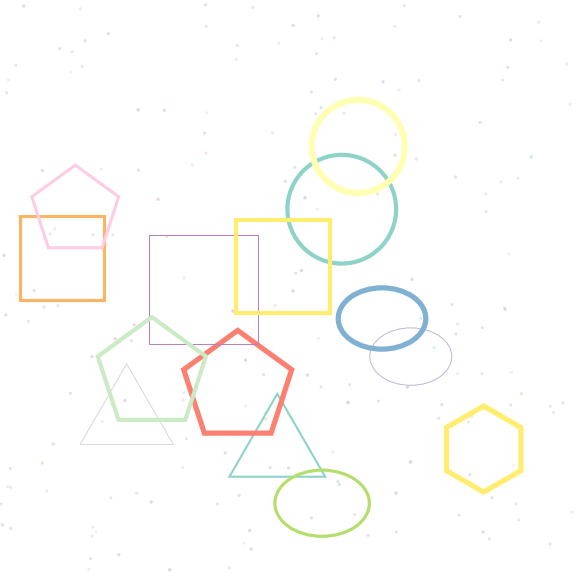[{"shape": "circle", "thickness": 2, "radius": 0.47, "center": [0.592, 0.637]}, {"shape": "triangle", "thickness": 1, "radius": 0.48, "center": [0.48, 0.222]}, {"shape": "circle", "thickness": 3, "radius": 0.4, "center": [0.62, 0.746]}, {"shape": "oval", "thickness": 0.5, "radius": 0.35, "center": [0.711, 0.382]}, {"shape": "pentagon", "thickness": 2.5, "radius": 0.49, "center": [0.412, 0.329]}, {"shape": "oval", "thickness": 2.5, "radius": 0.38, "center": [0.662, 0.448]}, {"shape": "square", "thickness": 1.5, "radius": 0.36, "center": [0.107, 0.553]}, {"shape": "oval", "thickness": 1.5, "radius": 0.41, "center": [0.558, 0.128]}, {"shape": "pentagon", "thickness": 1.5, "radius": 0.4, "center": [0.13, 0.634]}, {"shape": "triangle", "thickness": 0.5, "radius": 0.47, "center": [0.219, 0.276]}, {"shape": "square", "thickness": 0.5, "radius": 0.47, "center": [0.352, 0.498]}, {"shape": "pentagon", "thickness": 2, "radius": 0.49, "center": [0.263, 0.352]}, {"shape": "square", "thickness": 2, "radius": 0.41, "center": [0.49, 0.538]}, {"shape": "hexagon", "thickness": 2.5, "radius": 0.37, "center": [0.838, 0.221]}]